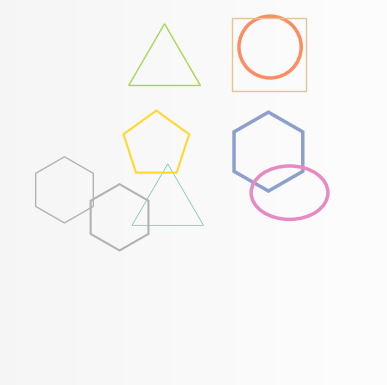[{"shape": "triangle", "thickness": 0.5, "radius": 0.53, "center": [0.433, 0.468]}, {"shape": "circle", "thickness": 2.5, "radius": 0.4, "center": [0.697, 0.878]}, {"shape": "hexagon", "thickness": 2.5, "radius": 0.51, "center": [0.693, 0.606]}, {"shape": "oval", "thickness": 2.5, "radius": 0.5, "center": [0.747, 0.499]}, {"shape": "triangle", "thickness": 1, "radius": 0.53, "center": [0.425, 0.831]}, {"shape": "pentagon", "thickness": 1.5, "radius": 0.45, "center": [0.403, 0.624]}, {"shape": "square", "thickness": 1, "radius": 0.47, "center": [0.694, 0.859]}, {"shape": "hexagon", "thickness": 1, "radius": 0.43, "center": [0.166, 0.507]}, {"shape": "hexagon", "thickness": 1.5, "radius": 0.43, "center": [0.308, 0.435]}]